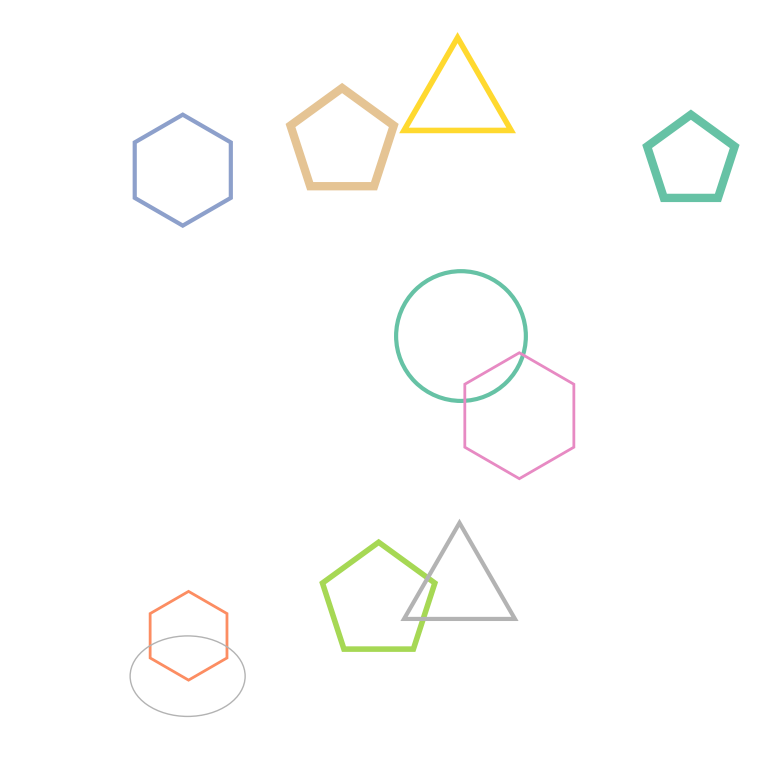[{"shape": "pentagon", "thickness": 3, "radius": 0.3, "center": [0.897, 0.791]}, {"shape": "circle", "thickness": 1.5, "radius": 0.42, "center": [0.599, 0.564]}, {"shape": "hexagon", "thickness": 1, "radius": 0.29, "center": [0.245, 0.174]}, {"shape": "hexagon", "thickness": 1.5, "radius": 0.36, "center": [0.237, 0.779]}, {"shape": "hexagon", "thickness": 1, "radius": 0.41, "center": [0.674, 0.46]}, {"shape": "pentagon", "thickness": 2, "radius": 0.38, "center": [0.492, 0.219]}, {"shape": "triangle", "thickness": 2, "radius": 0.4, "center": [0.594, 0.871]}, {"shape": "pentagon", "thickness": 3, "radius": 0.35, "center": [0.444, 0.815]}, {"shape": "oval", "thickness": 0.5, "radius": 0.37, "center": [0.244, 0.122]}, {"shape": "triangle", "thickness": 1.5, "radius": 0.42, "center": [0.597, 0.238]}]